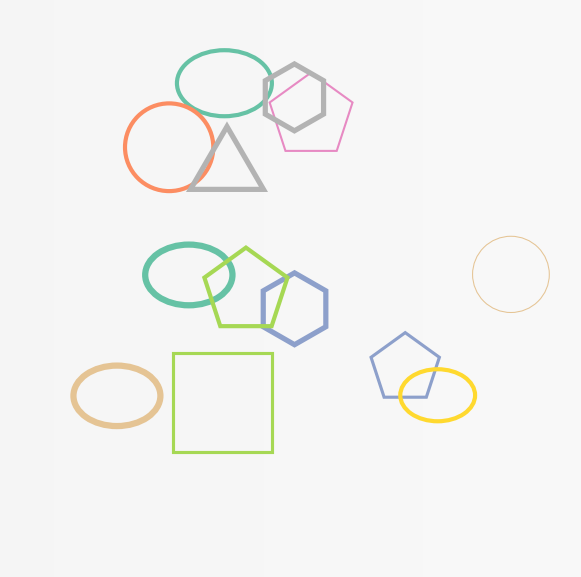[{"shape": "oval", "thickness": 3, "radius": 0.38, "center": [0.325, 0.523]}, {"shape": "oval", "thickness": 2, "radius": 0.41, "center": [0.386, 0.855]}, {"shape": "circle", "thickness": 2, "radius": 0.38, "center": [0.291, 0.744]}, {"shape": "hexagon", "thickness": 2.5, "radius": 0.31, "center": [0.507, 0.464]}, {"shape": "pentagon", "thickness": 1.5, "radius": 0.31, "center": [0.697, 0.361]}, {"shape": "pentagon", "thickness": 1, "radius": 0.37, "center": [0.535, 0.799]}, {"shape": "square", "thickness": 1.5, "radius": 0.43, "center": [0.383, 0.302]}, {"shape": "pentagon", "thickness": 2, "radius": 0.38, "center": [0.423, 0.495]}, {"shape": "oval", "thickness": 2, "radius": 0.32, "center": [0.753, 0.315]}, {"shape": "oval", "thickness": 3, "radius": 0.37, "center": [0.201, 0.314]}, {"shape": "circle", "thickness": 0.5, "radius": 0.33, "center": [0.879, 0.524]}, {"shape": "triangle", "thickness": 2.5, "radius": 0.36, "center": [0.39, 0.707]}, {"shape": "hexagon", "thickness": 2.5, "radius": 0.29, "center": [0.507, 0.831]}]